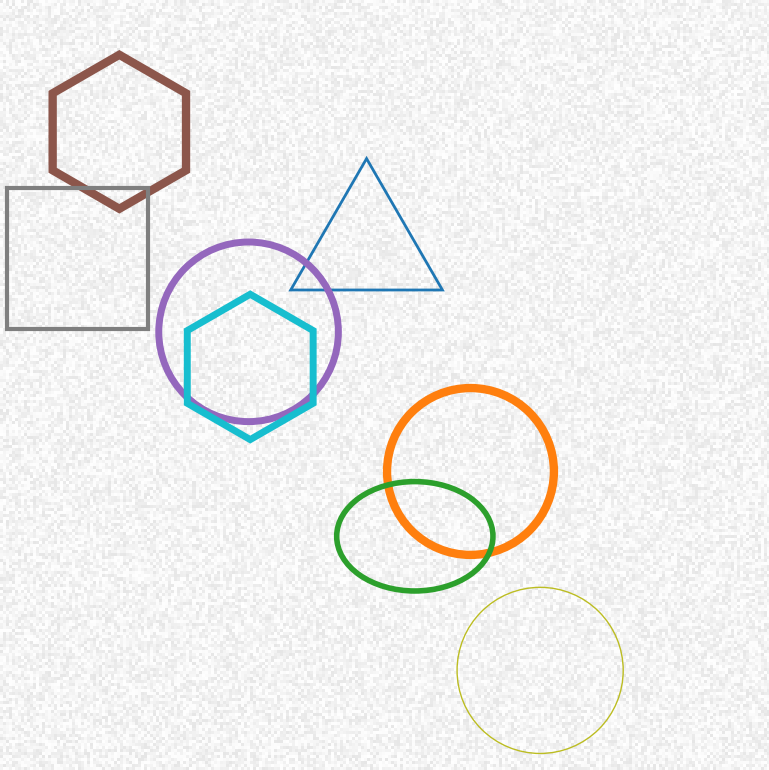[{"shape": "triangle", "thickness": 1, "radius": 0.57, "center": [0.476, 0.68]}, {"shape": "circle", "thickness": 3, "radius": 0.54, "center": [0.611, 0.388]}, {"shape": "oval", "thickness": 2, "radius": 0.51, "center": [0.539, 0.304]}, {"shape": "circle", "thickness": 2.5, "radius": 0.58, "center": [0.323, 0.569]}, {"shape": "hexagon", "thickness": 3, "radius": 0.5, "center": [0.155, 0.829]}, {"shape": "square", "thickness": 1.5, "radius": 0.46, "center": [0.101, 0.664]}, {"shape": "circle", "thickness": 0.5, "radius": 0.54, "center": [0.701, 0.129]}, {"shape": "hexagon", "thickness": 2.5, "radius": 0.47, "center": [0.325, 0.523]}]